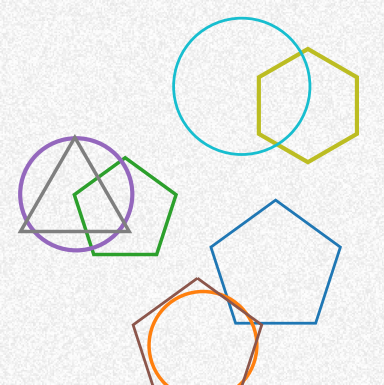[{"shape": "pentagon", "thickness": 2, "radius": 0.88, "center": [0.716, 0.303]}, {"shape": "circle", "thickness": 2.5, "radius": 0.7, "center": [0.527, 0.103]}, {"shape": "pentagon", "thickness": 2.5, "radius": 0.69, "center": [0.325, 0.451]}, {"shape": "circle", "thickness": 3, "radius": 0.73, "center": [0.198, 0.495]}, {"shape": "pentagon", "thickness": 2, "radius": 0.88, "center": [0.513, 0.102]}, {"shape": "triangle", "thickness": 2.5, "radius": 0.81, "center": [0.194, 0.48]}, {"shape": "hexagon", "thickness": 3, "radius": 0.74, "center": [0.8, 0.726]}, {"shape": "circle", "thickness": 2, "radius": 0.89, "center": [0.628, 0.776]}]